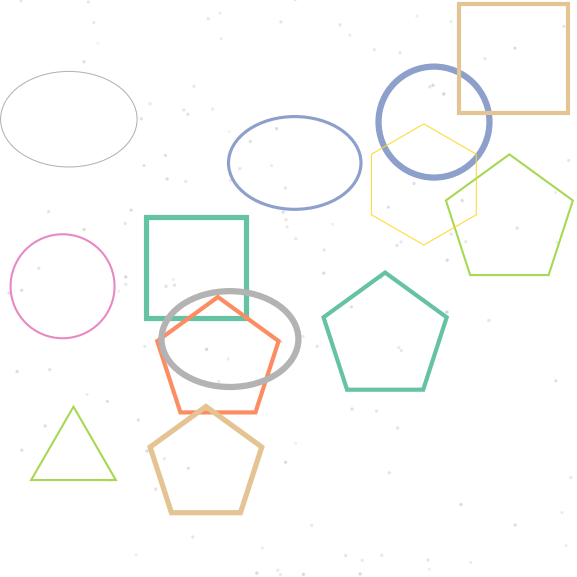[{"shape": "square", "thickness": 2.5, "radius": 0.43, "center": [0.339, 0.536]}, {"shape": "pentagon", "thickness": 2, "radius": 0.56, "center": [0.667, 0.415]}, {"shape": "pentagon", "thickness": 2, "radius": 0.55, "center": [0.377, 0.374]}, {"shape": "oval", "thickness": 1.5, "radius": 0.57, "center": [0.51, 0.717]}, {"shape": "circle", "thickness": 3, "radius": 0.48, "center": [0.752, 0.788]}, {"shape": "circle", "thickness": 1, "radius": 0.45, "center": [0.108, 0.503]}, {"shape": "pentagon", "thickness": 1, "radius": 0.58, "center": [0.882, 0.616]}, {"shape": "triangle", "thickness": 1, "radius": 0.42, "center": [0.127, 0.21]}, {"shape": "hexagon", "thickness": 0.5, "radius": 0.52, "center": [0.734, 0.68]}, {"shape": "square", "thickness": 2, "radius": 0.47, "center": [0.889, 0.898]}, {"shape": "pentagon", "thickness": 2.5, "radius": 0.51, "center": [0.357, 0.194]}, {"shape": "oval", "thickness": 0.5, "radius": 0.59, "center": [0.119, 0.793]}, {"shape": "oval", "thickness": 3, "radius": 0.59, "center": [0.398, 0.412]}]